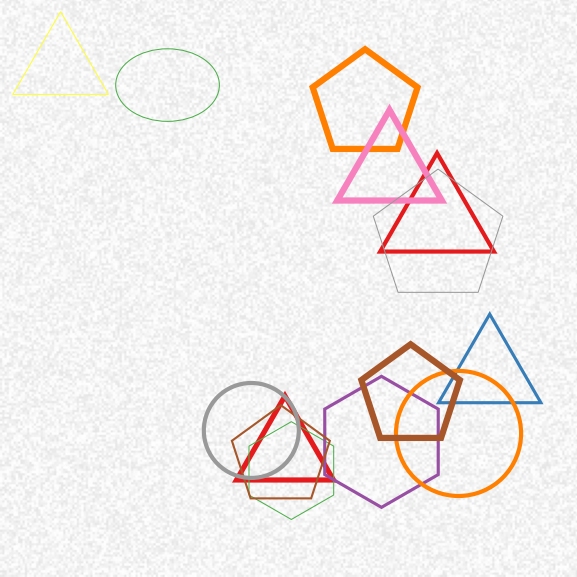[{"shape": "triangle", "thickness": 2, "radius": 0.57, "center": [0.757, 0.62]}, {"shape": "triangle", "thickness": 2.5, "radius": 0.48, "center": [0.493, 0.216]}, {"shape": "triangle", "thickness": 1.5, "radius": 0.51, "center": [0.848, 0.353]}, {"shape": "hexagon", "thickness": 0.5, "radius": 0.42, "center": [0.504, 0.184]}, {"shape": "oval", "thickness": 0.5, "radius": 0.45, "center": [0.29, 0.852]}, {"shape": "hexagon", "thickness": 1.5, "radius": 0.57, "center": [0.661, 0.234]}, {"shape": "circle", "thickness": 2, "radius": 0.54, "center": [0.794, 0.249]}, {"shape": "pentagon", "thickness": 3, "radius": 0.48, "center": [0.632, 0.818]}, {"shape": "triangle", "thickness": 0.5, "radius": 0.48, "center": [0.105, 0.883]}, {"shape": "pentagon", "thickness": 3, "radius": 0.45, "center": [0.711, 0.313]}, {"shape": "pentagon", "thickness": 1, "radius": 0.45, "center": [0.486, 0.208]}, {"shape": "triangle", "thickness": 3, "radius": 0.52, "center": [0.675, 0.704]}, {"shape": "circle", "thickness": 2, "radius": 0.41, "center": [0.435, 0.254]}, {"shape": "pentagon", "thickness": 0.5, "radius": 0.59, "center": [0.759, 0.588]}]